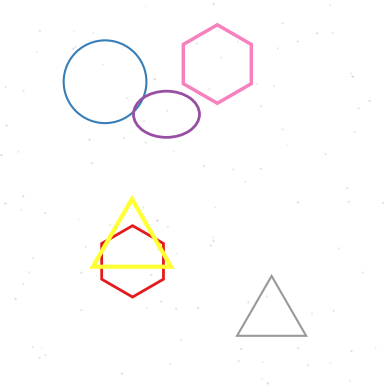[{"shape": "hexagon", "thickness": 2, "radius": 0.46, "center": [0.344, 0.321]}, {"shape": "circle", "thickness": 1.5, "radius": 0.54, "center": [0.273, 0.788]}, {"shape": "oval", "thickness": 2, "radius": 0.43, "center": [0.432, 0.703]}, {"shape": "triangle", "thickness": 3, "radius": 0.59, "center": [0.343, 0.366]}, {"shape": "hexagon", "thickness": 2.5, "radius": 0.51, "center": [0.564, 0.834]}, {"shape": "triangle", "thickness": 1.5, "radius": 0.52, "center": [0.705, 0.18]}]